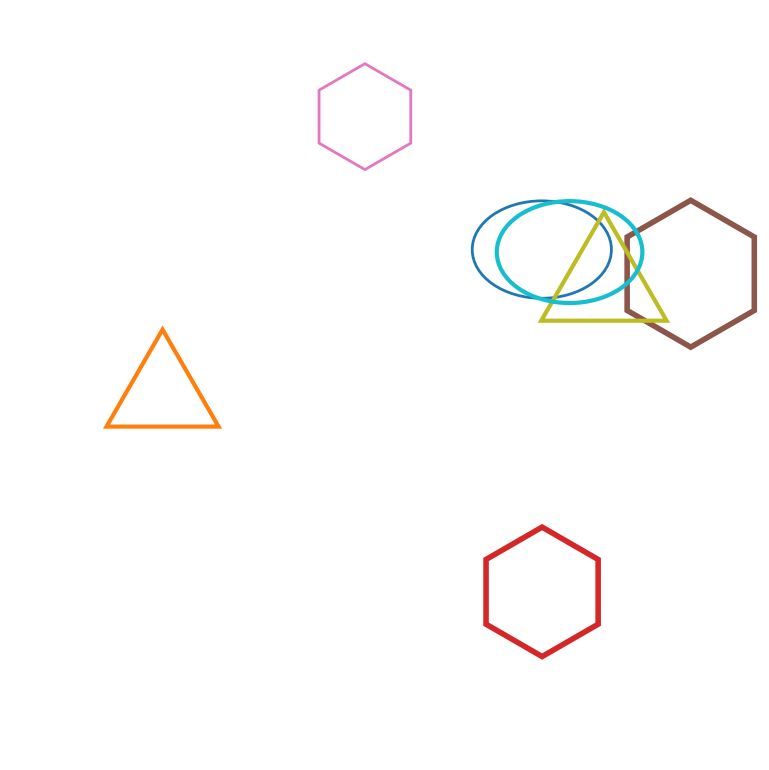[{"shape": "oval", "thickness": 1, "radius": 0.45, "center": [0.704, 0.676]}, {"shape": "triangle", "thickness": 1.5, "radius": 0.42, "center": [0.211, 0.488]}, {"shape": "hexagon", "thickness": 2, "radius": 0.42, "center": [0.704, 0.231]}, {"shape": "hexagon", "thickness": 2, "radius": 0.48, "center": [0.897, 0.645]}, {"shape": "hexagon", "thickness": 1, "radius": 0.34, "center": [0.474, 0.849]}, {"shape": "triangle", "thickness": 1.5, "radius": 0.47, "center": [0.784, 0.63]}, {"shape": "oval", "thickness": 1.5, "radius": 0.47, "center": [0.74, 0.673]}]